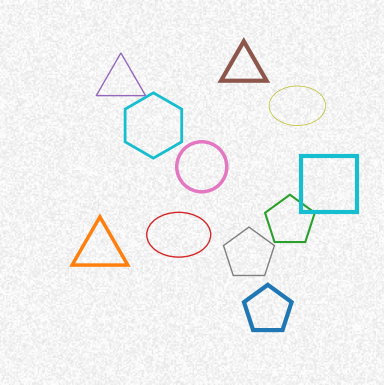[{"shape": "pentagon", "thickness": 3, "radius": 0.33, "center": [0.696, 0.195]}, {"shape": "triangle", "thickness": 2.5, "radius": 0.42, "center": [0.26, 0.353]}, {"shape": "pentagon", "thickness": 1.5, "radius": 0.34, "center": [0.753, 0.426]}, {"shape": "oval", "thickness": 1, "radius": 0.42, "center": [0.464, 0.39]}, {"shape": "triangle", "thickness": 1, "radius": 0.37, "center": [0.314, 0.789]}, {"shape": "triangle", "thickness": 3, "radius": 0.34, "center": [0.633, 0.824]}, {"shape": "circle", "thickness": 2.5, "radius": 0.32, "center": [0.524, 0.567]}, {"shape": "pentagon", "thickness": 1, "radius": 0.35, "center": [0.647, 0.341]}, {"shape": "oval", "thickness": 0.5, "radius": 0.37, "center": [0.772, 0.725]}, {"shape": "hexagon", "thickness": 2, "radius": 0.42, "center": [0.398, 0.674]}, {"shape": "square", "thickness": 3, "radius": 0.36, "center": [0.855, 0.523]}]